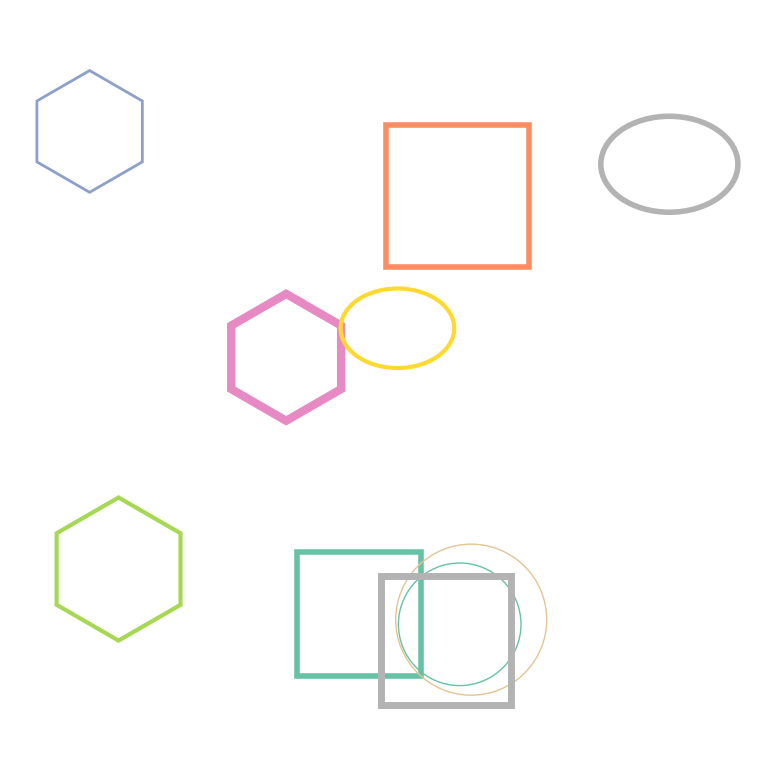[{"shape": "circle", "thickness": 0.5, "radius": 0.4, "center": [0.597, 0.189]}, {"shape": "square", "thickness": 2, "radius": 0.4, "center": [0.466, 0.202]}, {"shape": "square", "thickness": 2, "radius": 0.46, "center": [0.594, 0.746]}, {"shape": "hexagon", "thickness": 1, "radius": 0.4, "center": [0.116, 0.829]}, {"shape": "hexagon", "thickness": 3, "radius": 0.41, "center": [0.372, 0.536]}, {"shape": "hexagon", "thickness": 1.5, "radius": 0.46, "center": [0.154, 0.261]}, {"shape": "oval", "thickness": 1.5, "radius": 0.37, "center": [0.516, 0.574]}, {"shape": "circle", "thickness": 0.5, "radius": 0.49, "center": [0.612, 0.195]}, {"shape": "oval", "thickness": 2, "radius": 0.45, "center": [0.869, 0.787]}, {"shape": "square", "thickness": 2.5, "radius": 0.42, "center": [0.579, 0.168]}]